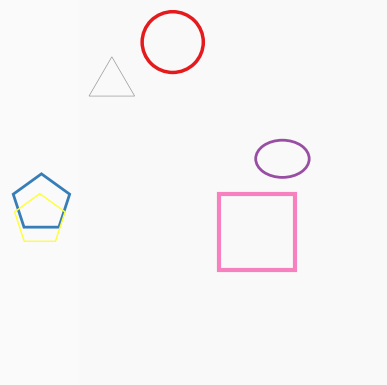[{"shape": "circle", "thickness": 2.5, "radius": 0.39, "center": [0.446, 0.891]}, {"shape": "pentagon", "thickness": 2, "radius": 0.38, "center": [0.107, 0.472]}, {"shape": "oval", "thickness": 2, "radius": 0.35, "center": [0.729, 0.588]}, {"shape": "pentagon", "thickness": 1, "radius": 0.34, "center": [0.103, 0.429]}, {"shape": "square", "thickness": 3, "radius": 0.49, "center": [0.663, 0.397]}, {"shape": "triangle", "thickness": 0.5, "radius": 0.34, "center": [0.289, 0.784]}]